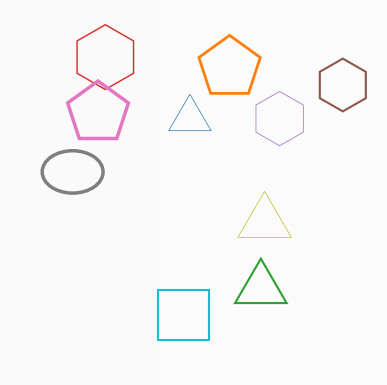[{"shape": "triangle", "thickness": 0.5, "radius": 0.32, "center": [0.49, 0.692]}, {"shape": "pentagon", "thickness": 2, "radius": 0.42, "center": [0.592, 0.825]}, {"shape": "triangle", "thickness": 1.5, "radius": 0.38, "center": [0.673, 0.251]}, {"shape": "hexagon", "thickness": 1, "radius": 0.42, "center": [0.272, 0.852]}, {"shape": "hexagon", "thickness": 0.5, "radius": 0.35, "center": [0.722, 0.692]}, {"shape": "hexagon", "thickness": 1.5, "radius": 0.34, "center": [0.885, 0.779]}, {"shape": "pentagon", "thickness": 2.5, "radius": 0.41, "center": [0.253, 0.707]}, {"shape": "oval", "thickness": 2.5, "radius": 0.39, "center": [0.187, 0.553]}, {"shape": "triangle", "thickness": 0.5, "radius": 0.4, "center": [0.683, 0.423]}, {"shape": "square", "thickness": 1.5, "radius": 0.33, "center": [0.473, 0.182]}]